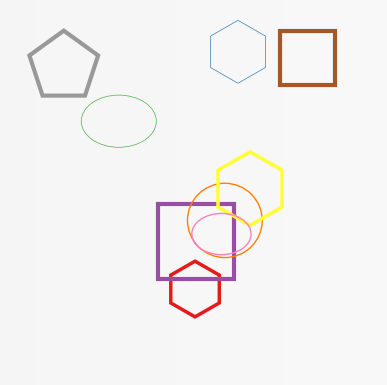[{"shape": "hexagon", "thickness": 2.5, "radius": 0.36, "center": [0.503, 0.249]}, {"shape": "hexagon", "thickness": 0.5, "radius": 0.41, "center": [0.614, 0.865]}, {"shape": "oval", "thickness": 0.5, "radius": 0.48, "center": [0.307, 0.685]}, {"shape": "square", "thickness": 3, "radius": 0.49, "center": [0.506, 0.373]}, {"shape": "circle", "thickness": 1, "radius": 0.48, "center": [0.58, 0.427]}, {"shape": "hexagon", "thickness": 2.5, "radius": 0.48, "center": [0.645, 0.51]}, {"shape": "square", "thickness": 3, "radius": 0.35, "center": [0.793, 0.849]}, {"shape": "oval", "thickness": 1, "radius": 0.38, "center": [0.572, 0.392]}, {"shape": "pentagon", "thickness": 3, "radius": 0.47, "center": [0.165, 0.827]}]